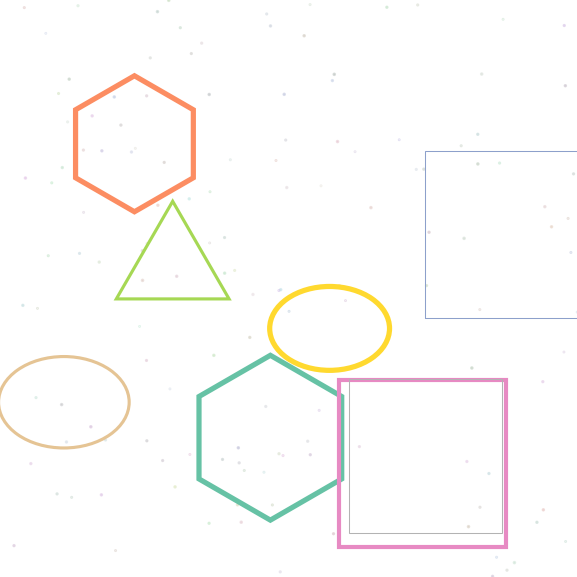[{"shape": "hexagon", "thickness": 2.5, "radius": 0.71, "center": [0.468, 0.241]}, {"shape": "hexagon", "thickness": 2.5, "radius": 0.59, "center": [0.233, 0.75]}, {"shape": "square", "thickness": 0.5, "radius": 0.72, "center": [0.88, 0.593]}, {"shape": "square", "thickness": 2, "radius": 0.72, "center": [0.732, 0.196]}, {"shape": "triangle", "thickness": 1.5, "radius": 0.56, "center": [0.299, 0.538]}, {"shape": "oval", "thickness": 2.5, "radius": 0.52, "center": [0.571, 0.43]}, {"shape": "oval", "thickness": 1.5, "radius": 0.57, "center": [0.111, 0.303]}, {"shape": "square", "thickness": 0.5, "radius": 0.66, "center": [0.737, 0.209]}]